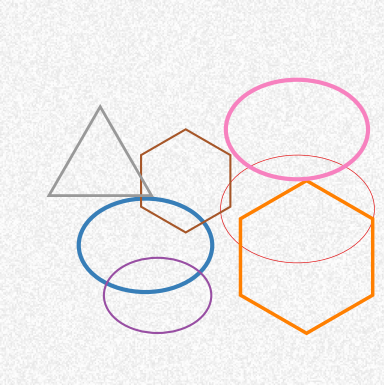[{"shape": "oval", "thickness": 0.5, "radius": 1.0, "center": [0.773, 0.457]}, {"shape": "oval", "thickness": 3, "radius": 0.87, "center": [0.378, 0.363]}, {"shape": "oval", "thickness": 1.5, "radius": 0.7, "center": [0.409, 0.233]}, {"shape": "hexagon", "thickness": 2.5, "radius": 0.99, "center": [0.796, 0.333]}, {"shape": "hexagon", "thickness": 1.5, "radius": 0.67, "center": [0.482, 0.53]}, {"shape": "oval", "thickness": 3, "radius": 0.92, "center": [0.771, 0.664]}, {"shape": "triangle", "thickness": 2, "radius": 0.77, "center": [0.26, 0.569]}]